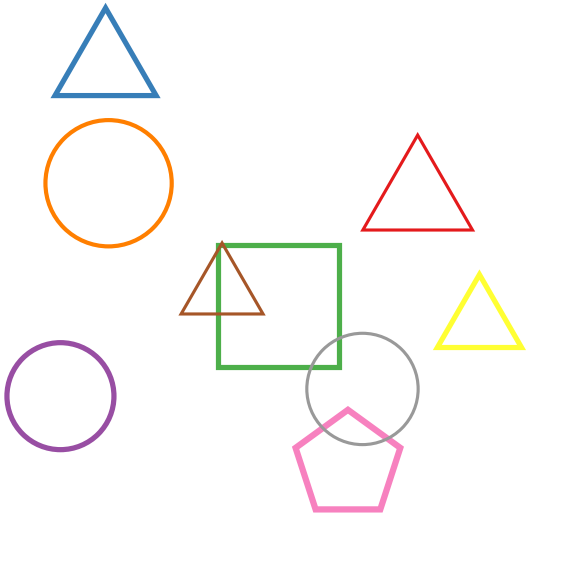[{"shape": "triangle", "thickness": 1.5, "radius": 0.55, "center": [0.723, 0.656]}, {"shape": "triangle", "thickness": 2.5, "radius": 0.51, "center": [0.183, 0.884]}, {"shape": "square", "thickness": 2.5, "radius": 0.53, "center": [0.482, 0.469]}, {"shape": "circle", "thickness": 2.5, "radius": 0.46, "center": [0.105, 0.313]}, {"shape": "circle", "thickness": 2, "radius": 0.55, "center": [0.188, 0.682]}, {"shape": "triangle", "thickness": 2.5, "radius": 0.42, "center": [0.83, 0.439]}, {"shape": "triangle", "thickness": 1.5, "radius": 0.41, "center": [0.385, 0.496]}, {"shape": "pentagon", "thickness": 3, "radius": 0.48, "center": [0.603, 0.194]}, {"shape": "circle", "thickness": 1.5, "radius": 0.48, "center": [0.628, 0.326]}]